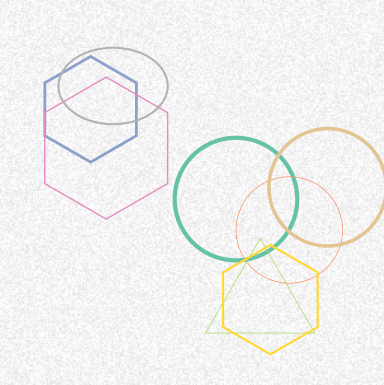[{"shape": "circle", "thickness": 3, "radius": 0.8, "center": [0.613, 0.483]}, {"shape": "circle", "thickness": 0.5, "radius": 0.69, "center": [0.752, 0.403]}, {"shape": "hexagon", "thickness": 2, "radius": 0.69, "center": [0.235, 0.716]}, {"shape": "hexagon", "thickness": 1, "radius": 0.92, "center": [0.276, 0.615]}, {"shape": "triangle", "thickness": 0.5, "radius": 0.82, "center": [0.676, 0.217]}, {"shape": "hexagon", "thickness": 1.5, "radius": 0.71, "center": [0.702, 0.222]}, {"shape": "circle", "thickness": 2.5, "radius": 0.76, "center": [0.851, 0.513]}, {"shape": "oval", "thickness": 1.5, "radius": 0.71, "center": [0.294, 0.777]}]